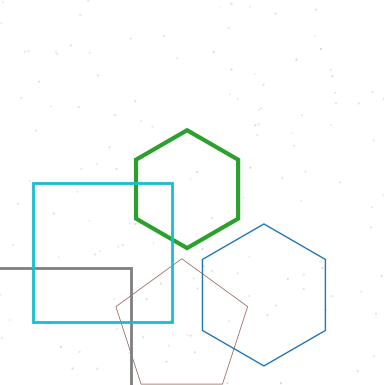[{"shape": "hexagon", "thickness": 1, "radius": 0.92, "center": [0.686, 0.234]}, {"shape": "hexagon", "thickness": 3, "radius": 0.77, "center": [0.486, 0.509]}, {"shape": "pentagon", "thickness": 0.5, "radius": 0.9, "center": [0.472, 0.148]}, {"shape": "square", "thickness": 2, "radius": 0.95, "center": [0.152, 0.113]}, {"shape": "square", "thickness": 2, "radius": 0.9, "center": [0.265, 0.344]}]